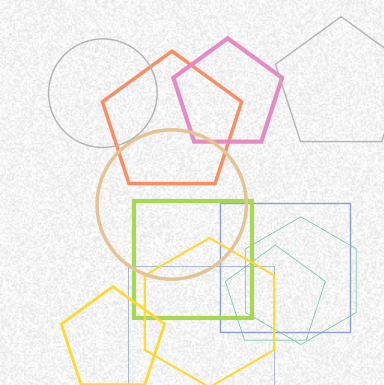[{"shape": "pentagon", "thickness": 0.5, "radius": 0.68, "center": [0.715, 0.227]}, {"shape": "hexagon", "thickness": 0.5, "radius": 0.83, "center": [0.782, 0.271]}, {"shape": "pentagon", "thickness": 2.5, "radius": 0.95, "center": [0.447, 0.677]}, {"shape": "square", "thickness": 1, "radius": 0.84, "center": [0.74, 0.306]}, {"shape": "square", "thickness": 0.5, "radius": 0.95, "center": [0.522, 0.12]}, {"shape": "pentagon", "thickness": 3, "radius": 0.74, "center": [0.591, 0.752]}, {"shape": "square", "thickness": 3, "radius": 0.76, "center": [0.501, 0.325]}, {"shape": "hexagon", "thickness": 1.5, "radius": 0.97, "center": [0.544, 0.188]}, {"shape": "pentagon", "thickness": 2, "radius": 0.7, "center": [0.293, 0.115]}, {"shape": "circle", "thickness": 2.5, "radius": 0.97, "center": [0.446, 0.469]}, {"shape": "circle", "thickness": 1, "radius": 0.7, "center": [0.267, 0.758]}, {"shape": "pentagon", "thickness": 1, "radius": 0.9, "center": [0.886, 0.777]}]